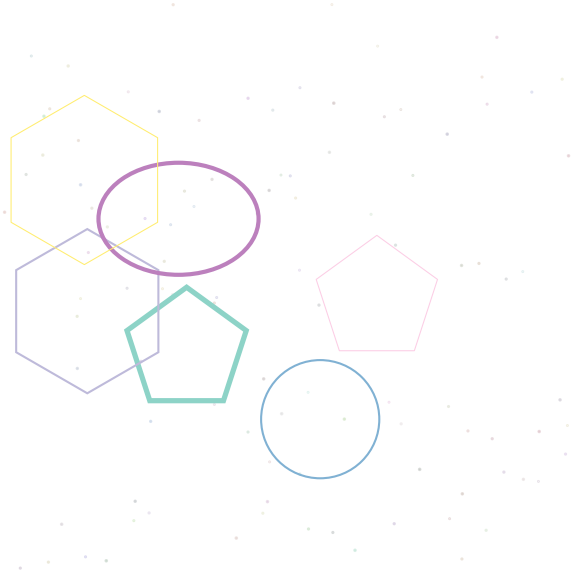[{"shape": "pentagon", "thickness": 2.5, "radius": 0.54, "center": [0.323, 0.393]}, {"shape": "hexagon", "thickness": 1, "radius": 0.71, "center": [0.151, 0.46]}, {"shape": "circle", "thickness": 1, "radius": 0.51, "center": [0.554, 0.273]}, {"shape": "pentagon", "thickness": 0.5, "radius": 0.55, "center": [0.653, 0.481]}, {"shape": "oval", "thickness": 2, "radius": 0.69, "center": [0.309, 0.62]}, {"shape": "hexagon", "thickness": 0.5, "radius": 0.73, "center": [0.146, 0.687]}]